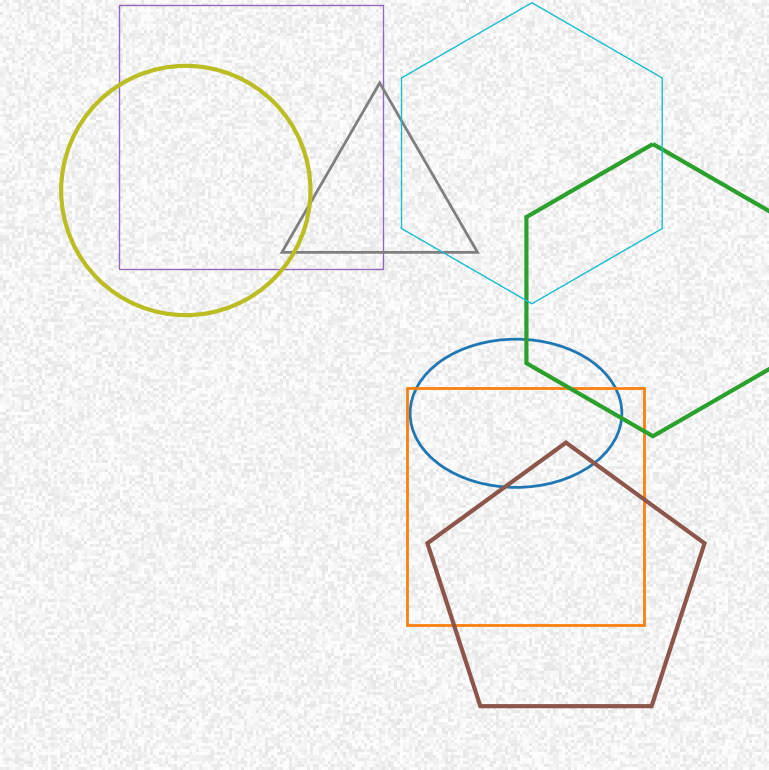[{"shape": "oval", "thickness": 1, "radius": 0.69, "center": [0.67, 0.463]}, {"shape": "square", "thickness": 1, "radius": 0.77, "center": [0.683, 0.342]}, {"shape": "hexagon", "thickness": 1.5, "radius": 0.95, "center": [0.848, 0.623]}, {"shape": "square", "thickness": 0.5, "radius": 0.85, "center": [0.326, 0.822]}, {"shape": "pentagon", "thickness": 1.5, "radius": 0.95, "center": [0.735, 0.236]}, {"shape": "triangle", "thickness": 1, "radius": 0.73, "center": [0.493, 0.746]}, {"shape": "circle", "thickness": 1.5, "radius": 0.81, "center": [0.241, 0.753]}, {"shape": "hexagon", "thickness": 0.5, "radius": 0.98, "center": [0.691, 0.801]}]